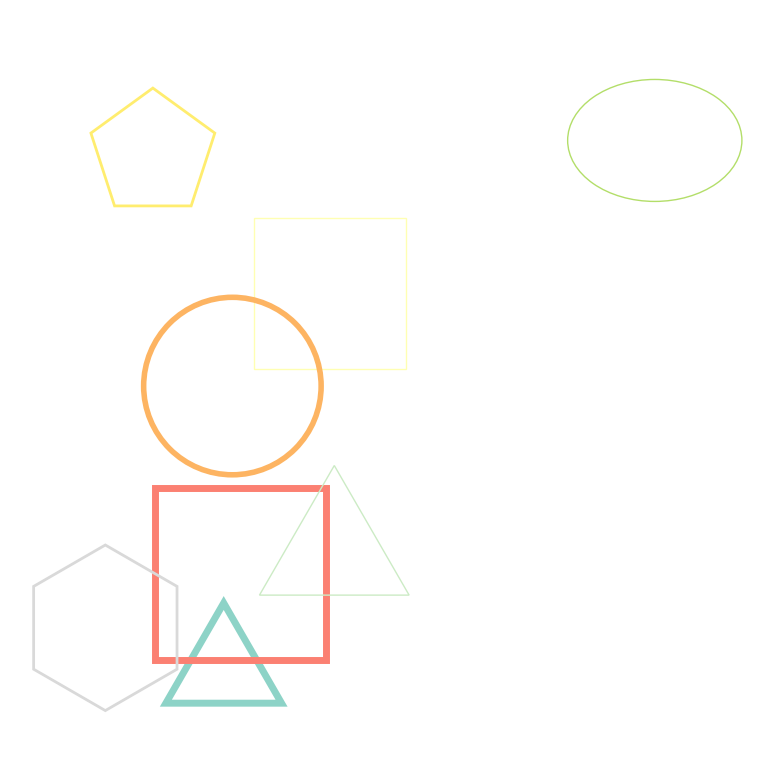[{"shape": "triangle", "thickness": 2.5, "radius": 0.43, "center": [0.291, 0.13]}, {"shape": "square", "thickness": 0.5, "radius": 0.49, "center": [0.428, 0.619]}, {"shape": "square", "thickness": 2.5, "radius": 0.56, "center": [0.312, 0.255]}, {"shape": "circle", "thickness": 2, "radius": 0.58, "center": [0.302, 0.499]}, {"shape": "oval", "thickness": 0.5, "radius": 0.57, "center": [0.85, 0.818]}, {"shape": "hexagon", "thickness": 1, "radius": 0.54, "center": [0.137, 0.185]}, {"shape": "triangle", "thickness": 0.5, "radius": 0.56, "center": [0.434, 0.283]}, {"shape": "pentagon", "thickness": 1, "radius": 0.42, "center": [0.199, 0.801]}]